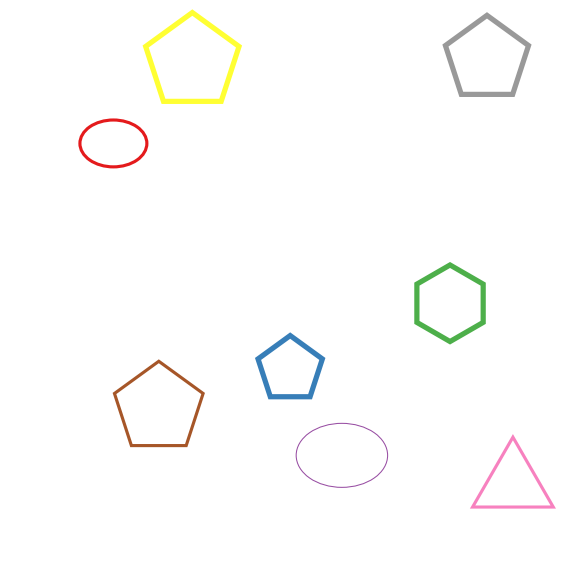[{"shape": "oval", "thickness": 1.5, "radius": 0.29, "center": [0.196, 0.751]}, {"shape": "pentagon", "thickness": 2.5, "radius": 0.29, "center": [0.503, 0.36]}, {"shape": "hexagon", "thickness": 2.5, "radius": 0.33, "center": [0.779, 0.474]}, {"shape": "oval", "thickness": 0.5, "radius": 0.4, "center": [0.592, 0.211]}, {"shape": "pentagon", "thickness": 2.5, "radius": 0.43, "center": [0.333, 0.892]}, {"shape": "pentagon", "thickness": 1.5, "radius": 0.4, "center": [0.275, 0.293]}, {"shape": "triangle", "thickness": 1.5, "radius": 0.4, "center": [0.888, 0.161]}, {"shape": "pentagon", "thickness": 2.5, "radius": 0.38, "center": [0.843, 0.897]}]